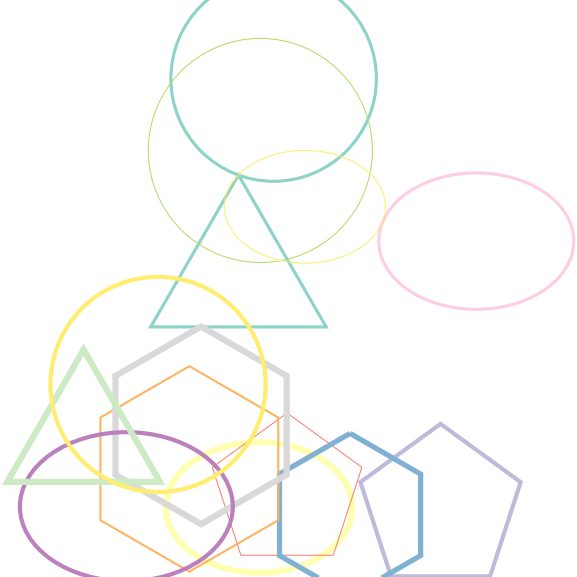[{"shape": "circle", "thickness": 1.5, "radius": 0.89, "center": [0.474, 0.863]}, {"shape": "triangle", "thickness": 1.5, "radius": 0.88, "center": [0.413, 0.521]}, {"shape": "oval", "thickness": 3, "radius": 0.81, "center": [0.448, 0.12]}, {"shape": "pentagon", "thickness": 2, "radius": 0.73, "center": [0.763, 0.119]}, {"shape": "pentagon", "thickness": 0.5, "radius": 0.68, "center": [0.497, 0.148]}, {"shape": "hexagon", "thickness": 2.5, "radius": 0.71, "center": [0.606, 0.108]}, {"shape": "hexagon", "thickness": 1, "radius": 0.89, "center": [0.328, 0.187]}, {"shape": "circle", "thickness": 0.5, "radius": 0.97, "center": [0.451, 0.739]}, {"shape": "oval", "thickness": 1.5, "radius": 0.84, "center": [0.825, 0.582]}, {"shape": "hexagon", "thickness": 3, "radius": 0.86, "center": [0.348, 0.263]}, {"shape": "oval", "thickness": 2, "radius": 0.92, "center": [0.219, 0.122]}, {"shape": "triangle", "thickness": 3, "radius": 0.76, "center": [0.145, 0.241]}, {"shape": "oval", "thickness": 0.5, "radius": 0.7, "center": [0.528, 0.641]}, {"shape": "circle", "thickness": 2, "radius": 0.93, "center": [0.274, 0.333]}]